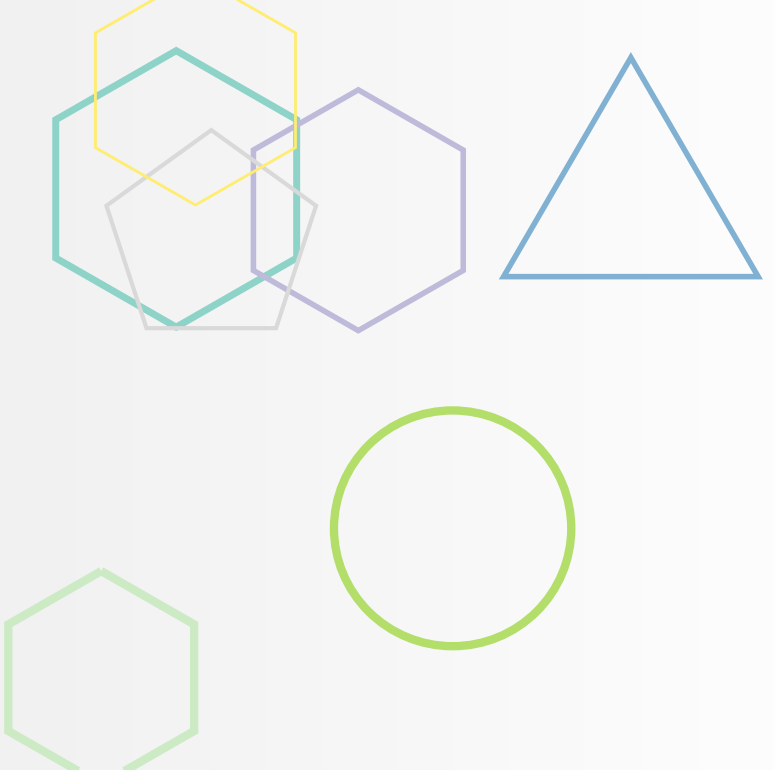[{"shape": "hexagon", "thickness": 2.5, "radius": 0.9, "center": [0.227, 0.755]}, {"shape": "hexagon", "thickness": 2, "radius": 0.78, "center": [0.462, 0.727]}, {"shape": "triangle", "thickness": 2, "radius": 0.95, "center": [0.814, 0.736]}, {"shape": "circle", "thickness": 3, "radius": 0.77, "center": [0.584, 0.314]}, {"shape": "pentagon", "thickness": 1.5, "radius": 0.71, "center": [0.273, 0.689]}, {"shape": "hexagon", "thickness": 3, "radius": 0.69, "center": [0.131, 0.12]}, {"shape": "hexagon", "thickness": 1, "radius": 0.75, "center": [0.252, 0.883]}]